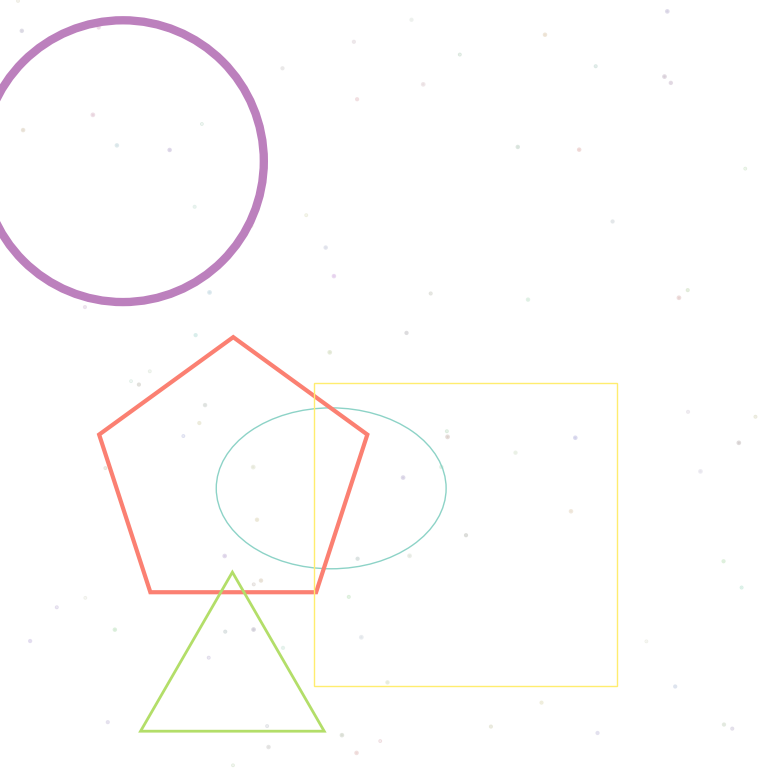[{"shape": "oval", "thickness": 0.5, "radius": 0.75, "center": [0.43, 0.366]}, {"shape": "pentagon", "thickness": 1.5, "radius": 0.92, "center": [0.303, 0.379]}, {"shape": "triangle", "thickness": 1, "radius": 0.69, "center": [0.302, 0.119]}, {"shape": "circle", "thickness": 3, "radius": 0.91, "center": [0.16, 0.791]}, {"shape": "square", "thickness": 0.5, "radius": 0.98, "center": [0.605, 0.306]}]